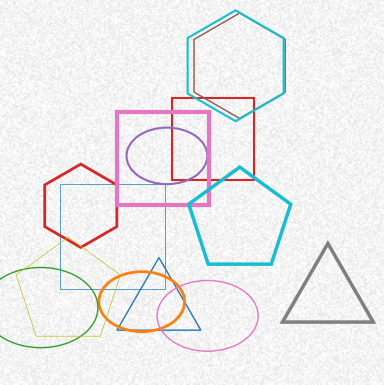[{"shape": "triangle", "thickness": 1, "radius": 0.63, "center": [0.413, 0.205]}, {"shape": "square", "thickness": 0.5, "radius": 0.68, "center": [0.292, 0.386]}, {"shape": "oval", "thickness": 2, "radius": 0.56, "center": [0.368, 0.216]}, {"shape": "oval", "thickness": 1, "radius": 0.74, "center": [0.106, 0.201]}, {"shape": "hexagon", "thickness": 2, "radius": 0.54, "center": [0.21, 0.466]}, {"shape": "square", "thickness": 1.5, "radius": 0.53, "center": [0.554, 0.638]}, {"shape": "oval", "thickness": 1.5, "radius": 0.52, "center": [0.434, 0.595]}, {"shape": "hexagon", "thickness": 1, "radius": 0.68, "center": [0.622, 0.829]}, {"shape": "square", "thickness": 3, "radius": 0.6, "center": [0.423, 0.588]}, {"shape": "oval", "thickness": 1, "radius": 0.66, "center": [0.539, 0.18]}, {"shape": "triangle", "thickness": 2.5, "radius": 0.68, "center": [0.852, 0.231]}, {"shape": "pentagon", "thickness": 0.5, "radius": 0.71, "center": [0.177, 0.242]}, {"shape": "pentagon", "thickness": 2.5, "radius": 0.7, "center": [0.623, 0.427]}, {"shape": "hexagon", "thickness": 1.5, "radius": 0.72, "center": [0.612, 0.829]}]